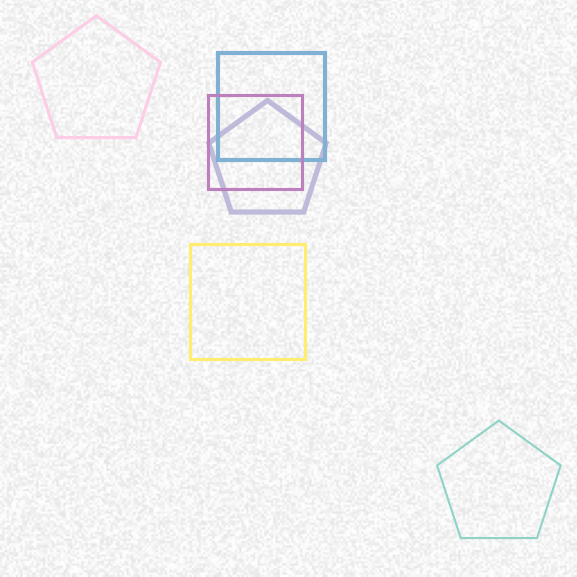[{"shape": "pentagon", "thickness": 1, "radius": 0.56, "center": [0.864, 0.158]}, {"shape": "pentagon", "thickness": 2.5, "radius": 0.53, "center": [0.463, 0.718]}, {"shape": "square", "thickness": 2, "radius": 0.46, "center": [0.471, 0.814]}, {"shape": "pentagon", "thickness": 1.5, "radius": 0.58, "center": [0.167, 0.855]}, {"shape": "square", "thickness": 1.5, "radius": 0.41, "center": [0.442, 0.753]}, {"shape": "square", "thickness": 1.5, "radius": 0.5, "center": [0.429, 0.477]}]